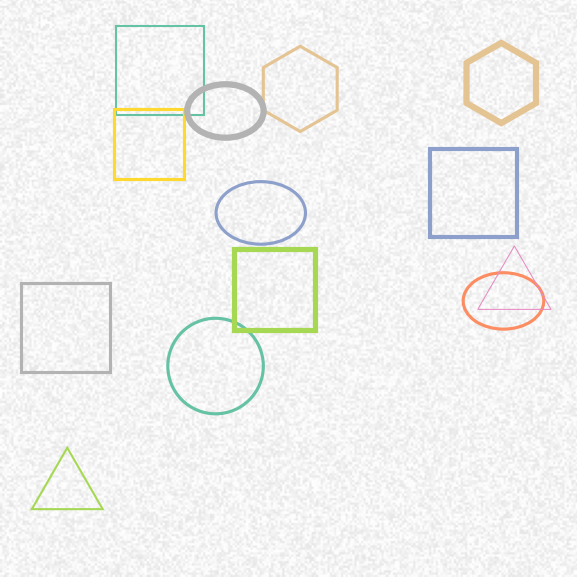[{"shape": "circle", "thickness": 1.5, "radius": 0.41, "center": [0.373, 0.365]}, {"shape": "square", "thickness": 1, "radius": 0.38, "center": [0.277, 0.877]}, {"shape": "oval", "thickness": 1.5, "radius": 0.35, "center": [0.872, 0.478]}, {"shape": "square", "thickness": 2, "radius": 0.38, "center": [0.82, 0.665]}, {"shape": "oval", "thickness": 1.5, "radius": 0.39, "center": [0.452, 0.63]}, {"shape": "triangle", "thickness": 0.5, "radius": 0.37, "center": [0.891, 0.5]}, {"shape": "triangle", "thickness": 1, "radius": 0.35, "center": [0.116, 0.153]}, {"shape": "square", "thickness": 2.5, "radius": 0.35, "center": [0.476, 0.498]}, {"shape": "square", "thickness": 1.5, "radius": 0.3, "center": [0.257, 0.75]}, {"shape": "hexagon", "thickness": 1.5, "radius": 0.37, "center": [0.52, 0.845]}, {"shape": "hexagon", "thickness": 3, "radius": 0.35, "center": [0.868, 0.855]}, {"shape": "oval", "thickness": 3, "radius": 0.33, "center": [0.39, 0.807]}, {"shape": "square", "thickness": 1.5, "radius": 0.38, "center": [0.113, 0.432]}]